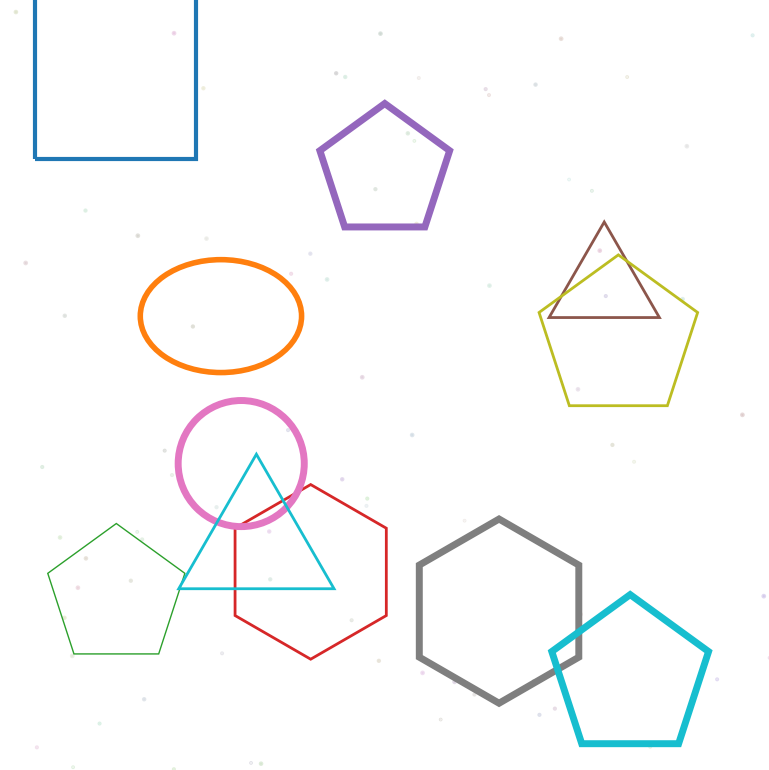[{"shape": "square", "thickness": 1.5, "radius": 0.52, "center": [0.15, 0.898]}, {"shape": "oval", "thickness": 2, "radius": 0.52, "center": [0.287, 0.589]}, {"shape": "pentagon", "thickness": 0.5, "radius": 0.47, "center": [0.151, 0.226]}, {"shape": "hexagon", "thickness": 1, "radius": 0.57, "center": [0.403, 0.257]}, {"shape": "pentagon", "thickness": 2.5, "radius": 0.44, "center": [0.5, 0.777]}, {"shape": "triangle", "thickness": 1, "radius": 0.41, "center": [0.785, 0.629]}, {"shape": "circle", "thickness": 2.5, "radius": 0.41, "center": [0.313, 0.398]}, {"shape": "hexagon", "thickness": 2.5, "radius": 0.6, "center": [0.648, 0.206]}, {"shape": "pentagon", "thickness": 1, "radius": 0.54, "center": [0.803, 0.561]}, {"shape": "pentagon", "thickness": 2.5, "radius": 0.54, "center": [0.818, 0.121]}, {"shape": "triangle", "thickness": 1, "radius": 0.58, "center": [0.333, 0.294]}]